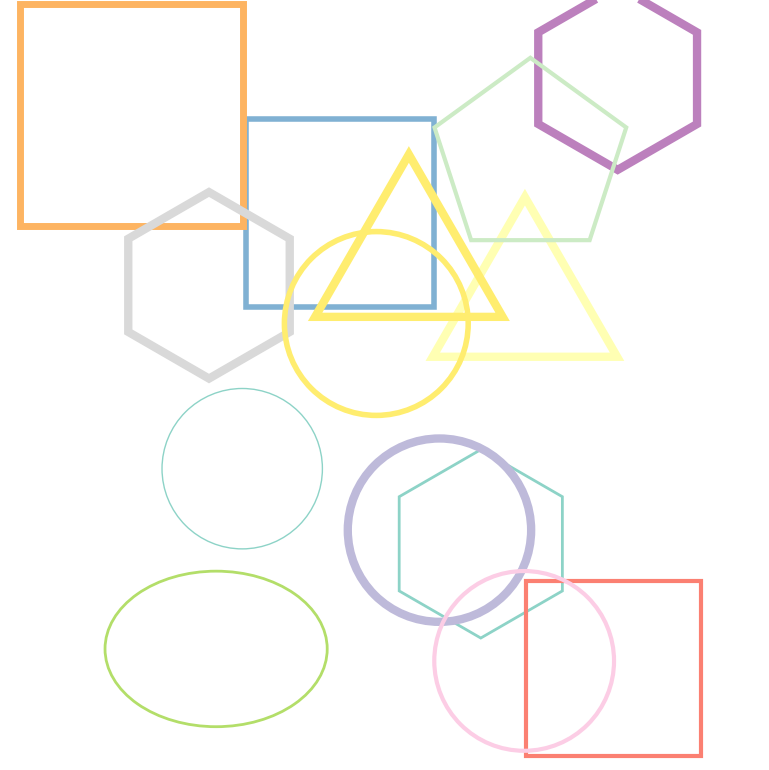[{"shape": "circle", "thickness": 0.5, "radius": 0.52, "center": [0.315, 0.391]}, {"shape": "hexagon", "thickness": 1, "radius": 0.61, "center": [0.624, 0.294]}, {"shape": "triangle", "thickness": 3, "radius": 0.69, "center": [0.682, 0.606]}, {"shape": "circle", "thickness": 3, "radius": 0.6, "center": [0.571, 0.311]}, {"shape": "square", "thickness": 1.5, "radius": 0.57, "center": [0.797, 0.132]}, {"shape": "square", "thickness": 2, "radius": 0.61, "center": [0.441, 0.723]}, {"shape": "square", "thickness": 2.5, "radius": 0.72, "center": [0.171, 0.851]}, {"shape": "oval", "thickness": 1, "radius": 0.72, "center": [0.281, 0.157]}, {"shape": "circle", "thickness": 1.5, "radius": 0.58, "center": [0.681, 0.142]}, {"shape": "hexagon", "thickness": 3, "radius": 0.61, "center": [0.271, 0.629]}, {"shape": "hexagon", "thickness": 3, "radius": 0.6, "center": [0.802, 0.898]}, {"shape": "pentagon", "thickness": 1.5, "radius": 0.65, "center": [0.689, 0.794]}, {"shape": "circle", "thickness": 2, "radius": 0.6, "center": [0.489, 0.58]}, {"shape": "triangle", "thickness": 3, "radius": 0.7, "center": [0.531, 0.659]}]